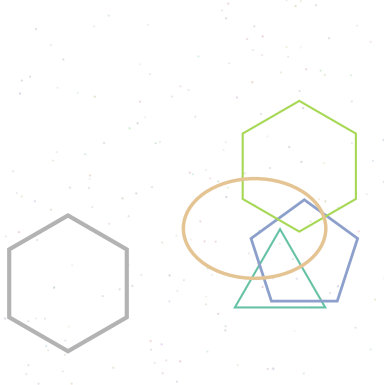[{"shape": "triangle", "thickness": 1.5, "radius": 0.68, "center": [0.727, 0.269]}, {"shape": "pentagon", "thickness": 2, "radius": 0.73, "center": [0.79, 0.336]}, {"shape": "hexagon", "thickness": 1.5, "radius": 0.85, "center": [0.777, 0.568]}, {"shape": "oval", "thickness": 2.5, "radius": 0.92, "center": [0.661, 0.407]}, {"shape": "hexagon", "thickness": 3, "radius": 0.88, "center": [0.177, 0.264]}]